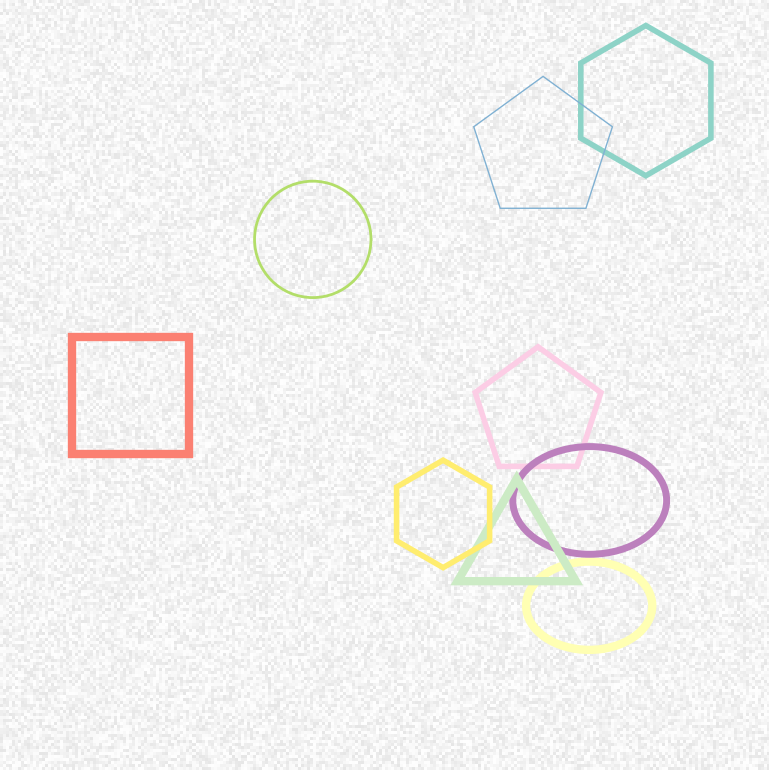[{"shape": "hexagon", "thickness": 2, "radius": 0.49, "center": [0.839, 0.869]}, {"shape": "oval", "thickness": 3, "radius": 0.41, "center": [0.765, 0.213]}, {"shape": "square", "thickness": 3, "radius": 0.38, "center": [0.169, 0.486]}, {"shape": "pentagon", "thickness": 0.5, "radius": 0.47, "center": [0.705, 0.806]}, {"shape": "circle", "thickness": 1, "radius": 0.38, "center": [0.406, 0.689]}, {"shape": "pentagon", "thickness": 2, "radius": 0.43, "center": [0.699, 0.464]}, {"shape": "oval", "thickness": 2.5, "radius": 0.5, "center": [0.766, 0.35]}, {"shape": "triangle", "thickness": 3, "radius": 0.44, "center": [0.671, 0.29]}, {"shape": "hexagon", "thickness": 2, "radius": 0.35, "center": [0.575, 0.333]}]